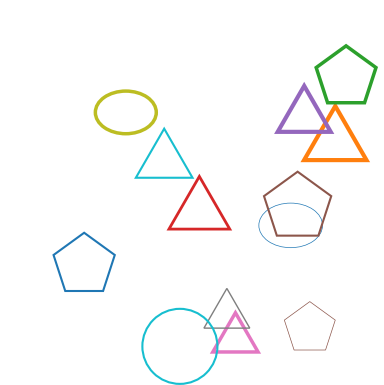[{"shape": "oval", "thickness": 0.5, "radius": 0.41, "center": [0.755, 0.415]}, {"shape": "pentagon", "thickness": 1.5, "radius": 0.42, "center": [0.219, 0.312]}, {"shape": "triangle", "thickness": 3, "radius": 0.47, "center": [0.871, 0.631]}, {"shape": "pentagon", "thickness": 2.5, "radius": 0.41, "center": [0.899, 0.799]}, {"shape": "triangle", "thickness": 2, "radius": 0.46, "center": [0.518, 0.451]}, {"shape": "triangle", "thickness": 3, "radius": 0.4, "center": [0.79, 0.697]}, {"shape": "pentagon", "thickness": 0.5, "radius": 0.35, "center": [0.805, 0.147]}, {"shape": "pentagon", "thickness": 1.5, "radius": 0.46, "center": [0.773, 0.462]}, {"shape": "triangle", "thickness": 2.5, "radius": 0.34, "center": [0.612, 0.12]}, {"shape": "triangle", "thickness": 1, "radius": 0.34, "center": [0.589, 0.182]}, {"shape": "oval", "thickness": 2.5, "radius": 0.4, "center": [0.327, 0.708]}, {"shape": "triangle", "thickness": 1.5, "radius": 0.42, "center": [0.426, 0.581]}, {"shape": "circle", "thickness": 1.5, "radius": 0.49, "center": [0.467, 0.1]}]